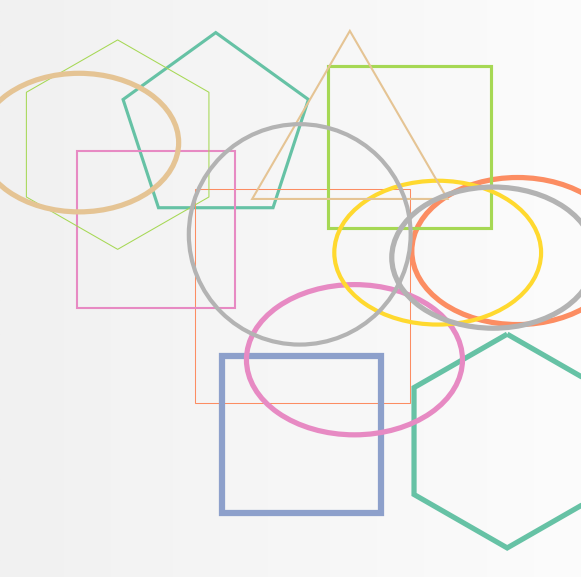[{"shape": "hexagon", "thickness": 2.5, "radius": 0.93, "center": [0.873, 0.235]}, {"shape": "pentagon", "thickness": 1.5, "radius": 0.84, "center": [0.371, 0.775]}, {"shape": "oval", "thickness": 2.5, "radius": 0.91, "center": [0.89, 0.564]}, {"shape": "square", "thickness": 0.5, "radius": 0.92, "center": [0.52, 0.486]}, {"shape": "square", "thickness": 3, "radius": 0.68, "center": [0.519, 0.247]}, {"shape": "oval", "thickness": 2.5, "radius": 0.93, "center": [0.61, 0.376]}, {"shape": "square", "thickness": 1, "radius": 0.68, "center": [0.268, 0.602]}, {"shape": "hexagon", "thickness": 0.5, "radius": 0.91, "center": [0.202, 0.749]}, {"shape": "square", "thickness": 1.5, "radius": 0.7, "center": [0.705, 0.744]}, {"shape": "oval", "thickness": 2, "radius": 0.89, "center": [0.753, 0.562]}, {"shape": "oval", "thickness": 2.5, "radius": 0.86, "center": [0.136, 0.752]}, {"shape": "triangle", "thickness": 1, "radius": 0.97, "center": [0.602, 0.752]}, {"shape": "circle", "thickness": 2, "radius": 0.95, "center": [0.516, 0.593]}, {"shape": "oval", "thickness": 2.5, "radius": 0.87, "center": [0.849, 0.553]}]